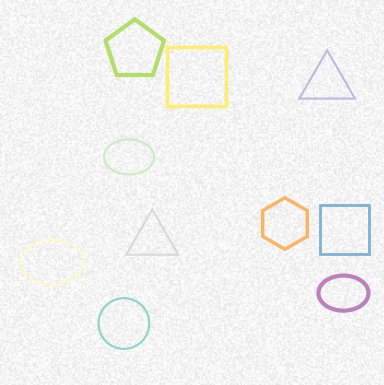[{"shape": "circle", "thickness": 1.5, "radius": 0.33, "center": [0.322, 0.16]}, {"shape": "oval", "thickness": 1, "radius": 0.42, "center": [0.135, 0.319]}, {"shape": "triangle", "thickness": 1.5, "radius": 0.42, "center": [0.85, 0.786]}, {"shape": "square", "thickness": 2, "radius": 0.31, "center": [0.895, 0.404]}, {"shape": "hexagon", "thickness": 2.5, "radius": 0.33, "center": [0.74, 0.419]}, {"shape": "pentagon", "thickness": 3, "radius": 0.4, "center": [0.35, 0.87]}, {"shape": "triangle", "thickness": 1.5, "radius": 0.39, "center": [0.395, 0.378]}, {"shape": "oval", "thickness": 3, "radius": 0.33, "center": [0.892, 0.239]}, {"shape": "oval", "thickness": 1.5, "radius": 0.33, "center": [0.335, 0.592]}, {"shape": "square", "thickness": 2.5, "radius": 0.38, "center": [0.51, 0.8]}]